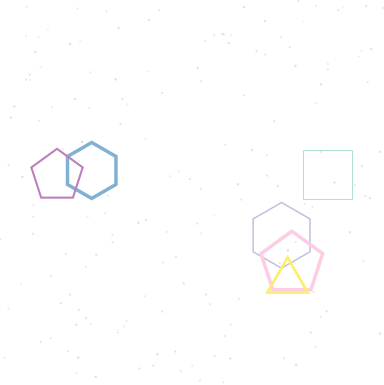[{"shape": "square", "thickness": 0.5, "radius": 0.32, "center": [0.851, 0.546]}, {"shape": "hexagon", "thickness": 1, "radius": 0.43, "center": [0.731, 0.389]}, {"shape": "hexagon", "thickness": 2.5, "radius": 0.36, "center": [0.238, 0.557]}, {"shape": "pentagon", "thickness": 2.5, "radius": 0.42, "center": [0.758, 0.315]}, {"shape": "pentagon", "thickness": 1.5, "radius": 0.35, "center": [0.148, 0.543]}, {"shape": "triangle", "thickness": 2, "radius": 0.3, "center": [0.747, 0.271]}]